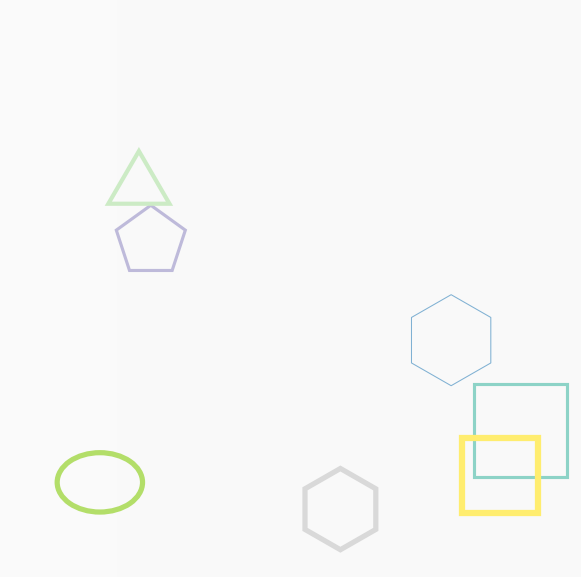[{"shape": "square", "thickness": 1.5, "radius": 0.4, "center": [0.895, 0.253]}, {"shape": "pentagon", "thickness": 1.5, "radius": 0.31, "center": [0.259, 0.581]}, {"shape": "hexagon", "thickness": 0.5, "radius": 0.39, "center": [0.776, 0.41]}, {"shape": "oval", "thickness": 2.5, "radius": 0.37, "center": [0.172, 0.164]}, {"shape": "hexagon", "thickness": 2.5, "radius": 0.35, "center": [0.586, 0.118]}, {"shape": "triangle", "thickness": 2, "radius": 0.3, "center": [0.239, 0.677]}, {"shape": "square", "thickness": 3, "radius": 0.32, "center": [0.86, 0.175]}]